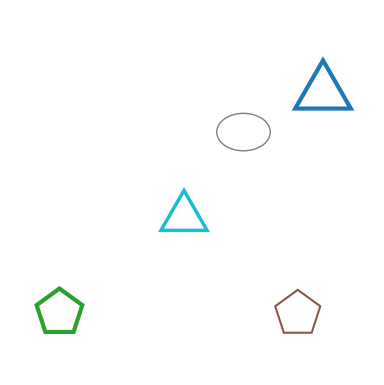[{"shape": "triangle", "thickness": 3, "radius": 0.42, "center": [0.839, 0.76]}, {"shape": "pentagon", "thickness": 3, "radius": 0.31, "center": [0.154, 0.188]}, {"shape": "pentagon", "thickness": 1.5, "radius": 0.31, "center": [0.773, 0.186]}, {"shape": "oval", "thickness": 1, "radius": 0.35, "center": [0.632, 0.657]}, {"shape": "triangle", "thickness": 2.5, "radius": 0.35, "center": [0.478, 0.436]}]